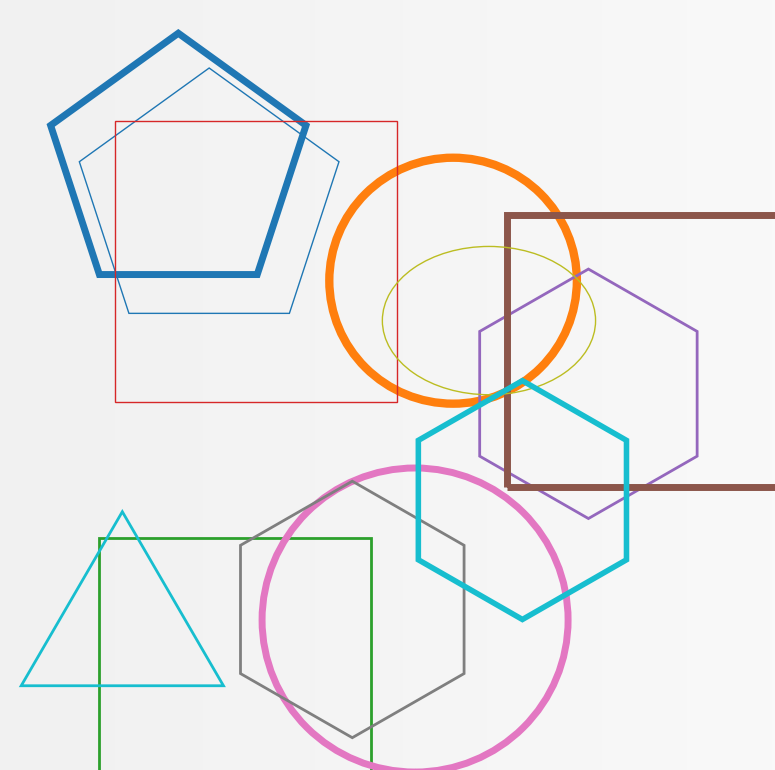[{"shape": "pentagon", "thickness": 0.5, "radius": 0.88, "center": [0.27, 0.736]}, {"shape": "pentagon", "thickness": 2.5, "radius": 0.87, "center": [0.23, 0.784]}, {"shape": "circle", "thickness": 3, "radius": 0.8, "center": [0.585, 0.635]}, {"shape": "square", "thickness": 1, "radius": 0.88, "center": [0.303, 0.126]}, {"shape": "square", "thickness": 0.5, "radius": 0.91, "center": [0.331, 0.66]}, {"shape": "hexagon", "thickness": 1, "radius": 0.81, "center": [0.759, 0.489]}, {"shape": "square", "thickness": 2.5, "radius": 0.88, "center": [0.83, 0.544]}, {"shape": "circle", "thickness": 2.5, "radius": 0.99, "center": [0.536, 0.195]}, {"shape": "hexagon", "thickness": 1, "radius": 0.83, "center": [0.455, 0.209]}, {"shape": "oval", "thickness": 0.5, "radius": 0.69, "center": [0.631, 0.584]}, {"shape": "triangle", "thickness": 1, "radius": 0.75, "center": [0.158, 0.185]}, {"shape": "hexagon", "thickness": 2, "radius": 0.78, "center": [0.674, 0.351]}]